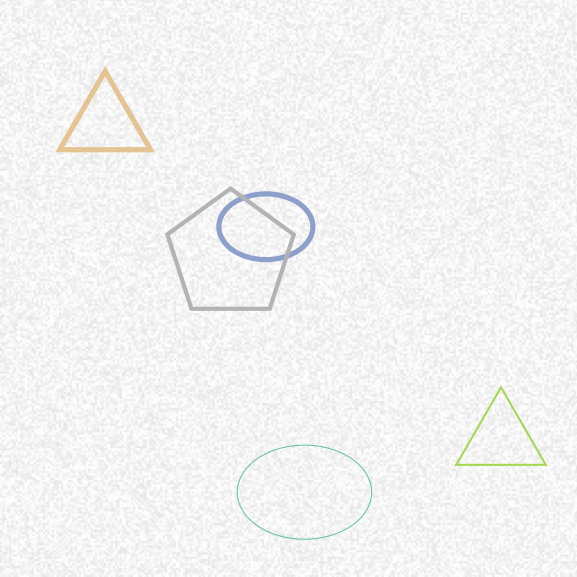[{"shape": "oval", "thickness": 0.5, "radius": 0.58, "center": [0.527, 0.147]}, {"shape": "oval", "thickness": 2.5, "radius": 0.41, "center": [0.46, 0.606]}, {"shape": "triangle", "thickness": 1, "radius": 0.45, "center": [0.868, 0.239]}, {"shape": "triangle", "thickness": 2.5, "radius": 0.45, "center": [0.182, 0.785]}, {"shape": "pentagon", "thickness": 2, "radius": 0.58, "center": [0.399, 0.558]}]